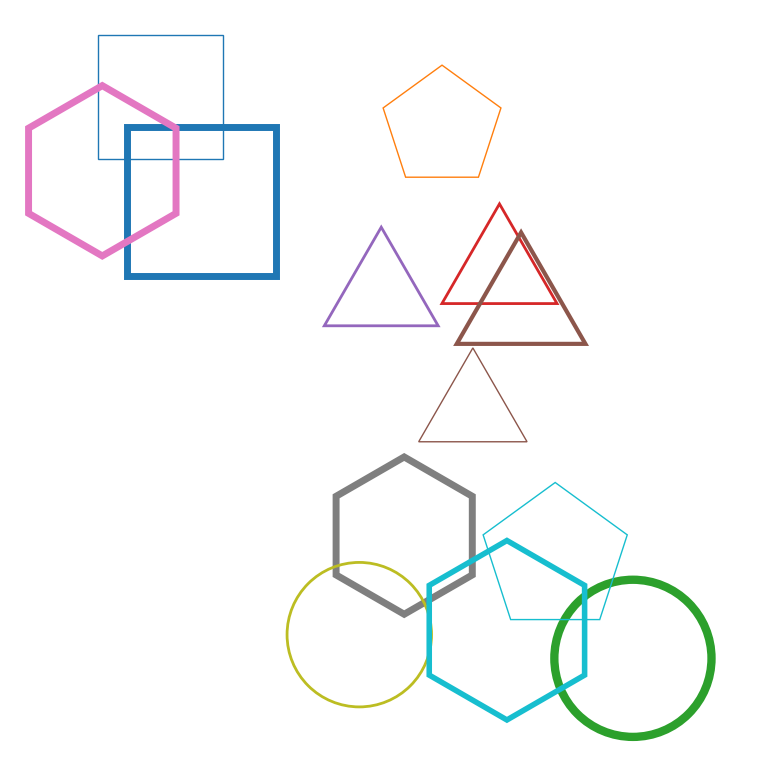[{"shape": "square", "thickness": 0.5, "radius": 0.41, "center": [0.209, 0.874]}, {"shape": "square", "thickness": 2.5, "radius": 0.48, "center": [0.262, 0.738]}, {"shape": "pentagon", "thickness": 0.5, "radius": 0.4, "center": [0.574, 0.835]}, {"shape": "circle", "thickness": 3, "radius": 0.51, "center": [0.822, 0.145]}, {"shape": "triangle", "thickness": 1, "radius": 0.43, "center": [0.649, 0.649]}, {"shape": "triangle", "thickness": 1, "radius": 0.43, "center": [0.495, 0.62]}, {"shape": "triangle", "thickness": 1.5, "radius": 0.48, "center": [0.677, 0.602]}, {"shape": "triangle", "thickness": 0.5, "radius": 0.41, "center": [0.614, 0.467]}, {"shape": "hexagon", "thickness": 2.5, "radius": 0.55, "center": [0.133, 0.778]}, {"shape": "hexagon", "thickness": 2.5, "radius": 0.51, "center": [0.525, 0.304]}, {"shape": "circle", "thickness": 1, "radius": 0.47, "center": [0.467, 0.176]}, {"shape": "hexagon", "thickness": 2, "radius": 0.58, "center": [0.658, 0.182]}, {"shape": "pentagon", "thickness": 0.5, "radius": 0.49, "center": [0.721, 0.275]}]